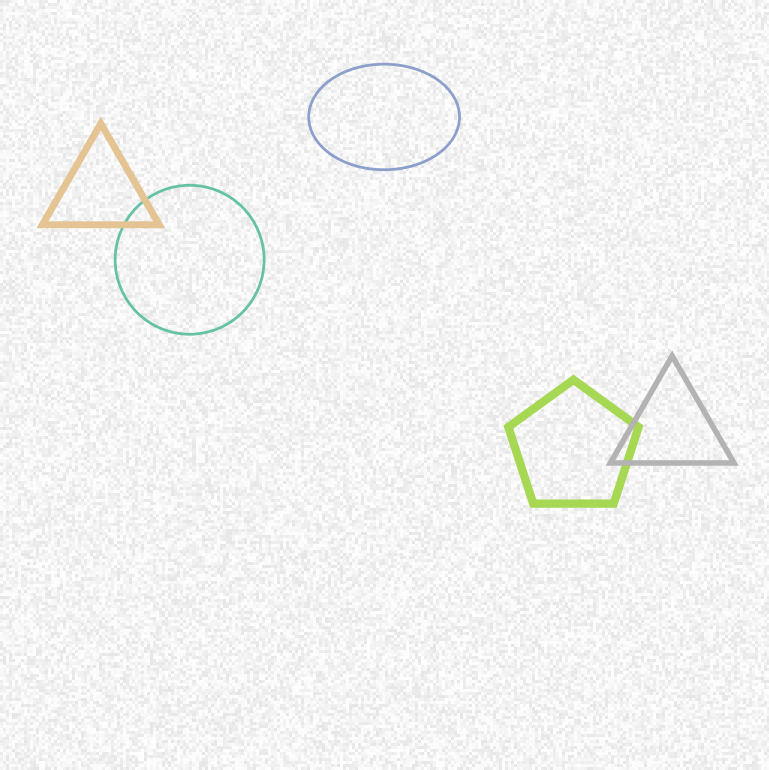[{"shape": "circle", "thickness": 1, "radius": 0.48, "center": [0.246, 0.663]}, {"shape": "oval", "thickness": 1, "radius": 0.49, "center": [0.499, 0.848]}, {"shape": "pentagon", "thickness": 3, "radius": 0.44, "center": [0.745, 0.418]}, {"shape": "triangle", "thickness": 2.5, "radius": 0.44, "center": [0.131, 0.752]}, {"shape": "triangle", "thickness": 2, "radius": 0.46, "center": [0.873, 0.445]}]